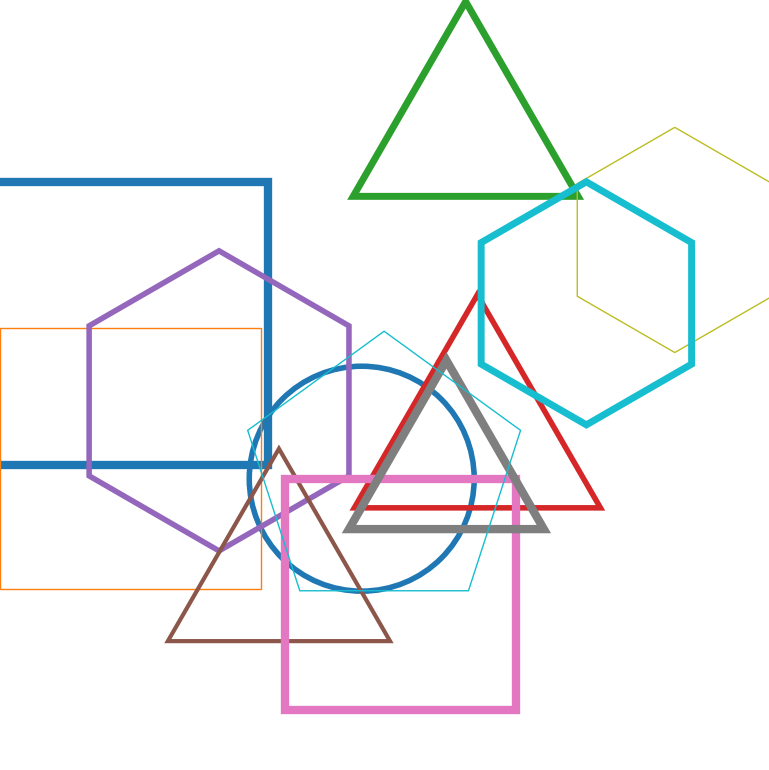[{"shape": "square", "thickness": 3, "radius": 0.92, "center": [0.164, 0.58]}, {"shape": "circle", "thickness": 2, "radius": 0.73, "center": [0.47, 0.378]}, {"shape": "square", "thickness": 0.5, "radius": 0.85, "center": [0.17, 0.405]}, {"shape": "triangle", "thickness": 2.5, "radius": 0.84, "center": [0.605, 0.829]}, {"shape": "triangle", "thickness": 2, "radius": 0.92, "center": [0.62, 0.433]}, {"shape": "hexagon", "thickness": 2, "radius": 0.97, "center": [0.284, 0.479]}, {"shape": "triangle", "thickness": 1.5, "radius": 0.83, "center": [0.362, 0.251]}, {"shape": "square", "thickness": 3, "radius": 0.75, "center": [0.52, 0.228]}, {"shape": "triangle", "thickness": 3, "radius": 0.73, "center": [0.58, 0.386]}, {"shape": "hexagon", "thickness": 0.5, "radius": 0.73, "center": [0.876, 0.688]}, {"shape": "hexagon", "thickness": 2.5, "radius": 0.79, "center": [0.762, 0.606]}, {"shape": "pentagon", "thickness": 0.5, "radius": 0.93, "center": [0.499, 0.384]}]